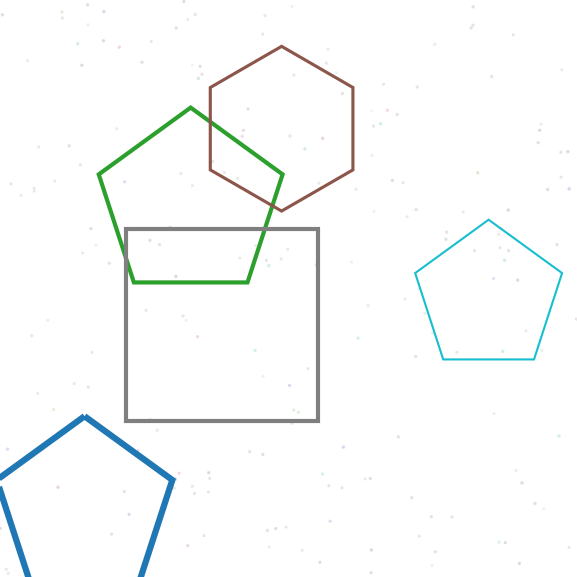[{"shape": "pentagon", "thickness": 3, "radius": 0.8, "center": [0.146, 0.119]}, {"shape": "pentagon", "thickness": 2, "radius": 0.84, "center": [0.33, 0.645]}, {"shape": "hexagon", "thickness": 1.5, "radius": 0.71, "center": [0.488, 0.776]}, {"shape": "square", "thickness": 2, "radius": 0.83, "center": [0.384, 0.436]}, {"shape": "pentagon", "thickness": 1, "radius": 0.67, "center": [0.846, 0.485]}]